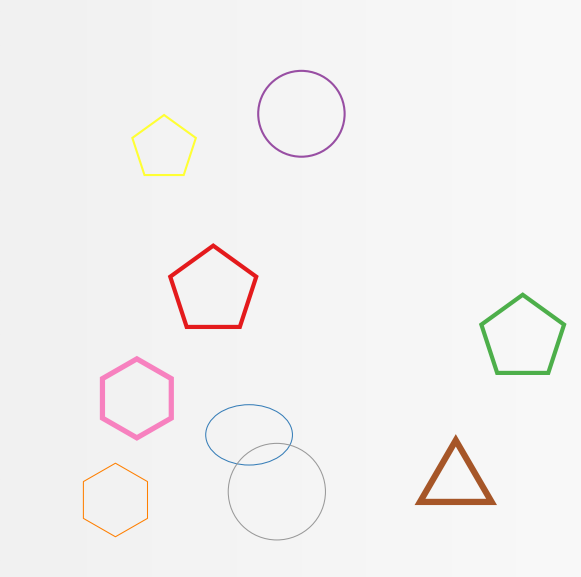[{"shape": "pentagon", "thickness": 2, "radius": 0.39, "center": [0.367, 0.496]}, {"shape": "oval", "thickness": 0.5, "radius": 0.37, "center": [0.429, 0.246]}, {"shape": "pentagon", "thickness": 2, "radius": 0.37, "center": [0.899, 0.414]}, {"shape": "circle", "thickness": 1, "radius": 0.37, "center": [0.519, 0.802]}, {"shape": "hexagon", "thickness": 0.5, "radius": 0.32, "center": [0.199, 0.133]}, {"shape": "pentagon", "thickness": 1, "radius": 0.29, "center": [0.282, 0.743]}, {"shape": "triangle", "thickness": 3, "radius": 0.36, "center": [0.784, 0.166]}, {"shape": "hexagon", "thickness": 2.5, "radius": 0.34, "center": [0.235, 0.309]}, {"shape": "circle", "thickness": 0.5, "radius": 0.42, "center": [0.476, 0.148]}]